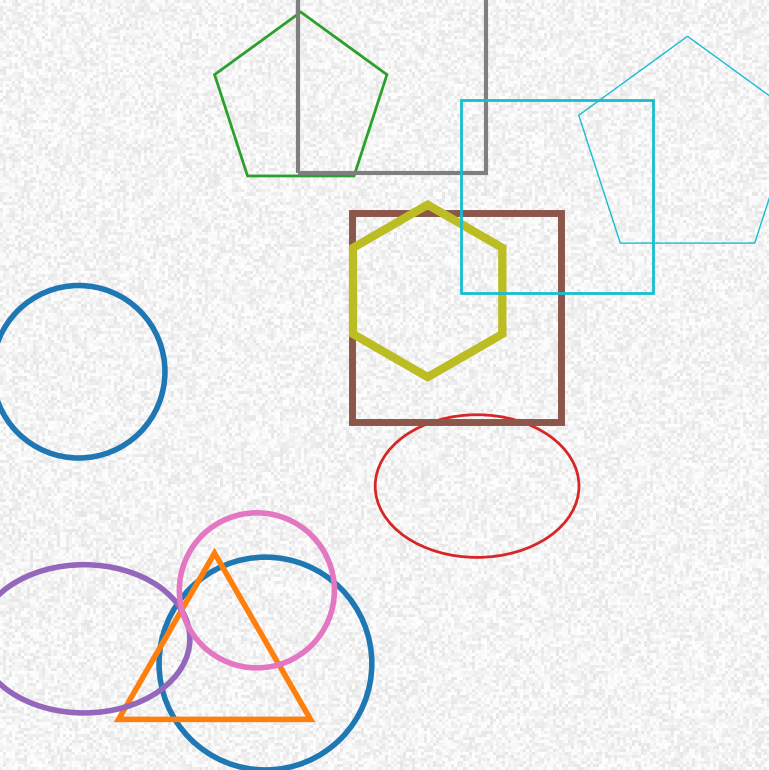[{"shape": "circle", "thickness": 2, "radius": 0.56, "center": [0.102, 0.517]}, {"shape": "circle", "thickness": 2, "radius": 0.69, "center": [0.345, 0.138]}, {"shape": "triangle", "thickness": 2, "radius": 0.72, "center": [0.279, 0.138]}, {"shape": "pentagon", "thickness": 1, "radius": 0.59, "center": [0.391, 0.867]}, {"shape": "oval", "thickness": 1, "radius": 0.66, "center": [0.62, 0.369]}, {"shape": "oval", "thickness": 2, "radius": 0.69, "center": [0.109, 0.17]}, {"shape": "square", "thickness": 2.5, "radius": 0.68, "center": [0.592, 0.587]}, {"shape": "circle", "thickness": 2, "radius": 0.5, "center": [0.334, 0.233]}, {"shape": "square", "thickness": 1.5, "radius": 0.61, "center": [0.509, 0.898]}, {"shape": "hexagon", "thickness": 3, "radius": 0.56, "center": [0.555, 0.622]}, {"shape": "square", "thickness": 1, "radius": 0.62, "center": [0.724, 0.745]}, {"shape": "pentagon", "thickness": 0.5, "radius": 0.74, "center": [0.893, 0.804]}]